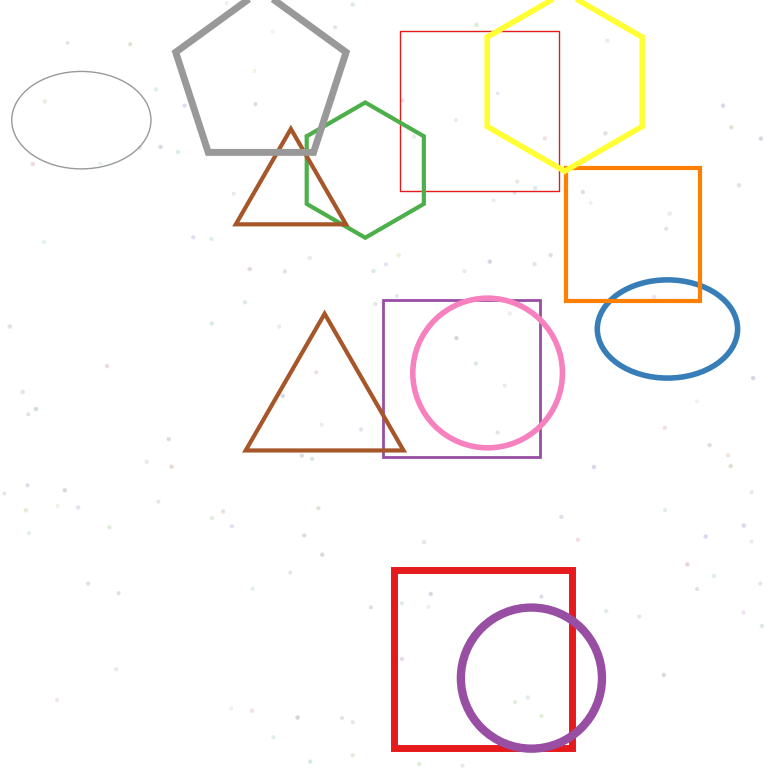[{"shape": "square", "thickness": 0.5, "radius": 0.52, "center": [0.623, 0.856]}, {"shape": "square", "thickness": 2.5, "radius": 0.58, "center": [0.627, 0.144]}, {"shape": "oval", "thickness": 2, "radius": 0.46, "center": [0.867, 0.573]}, {"shape": "hexagon", "thickness": 1.5, "radius": 0.44, "center": [0.474, 0.779]}, {"shape": "square", "thickness": 1, "radius": 0.51, "center": [0.6, 0.508]}, {"shape": "circle", "thickness": 3, "radius": 0.46, "center": [0.69, 0.119]}, {"shape": "square", "thickness": 1.5, "radius": 0.43, "center": [0.822, 0.696]}, {"shape": "hexagon", "thickness": 2, "radius": 0.58, "center": [0.733, 0.894]}, {"shape": "triangle", "thickness": 1.5, "radius": 0.41, "center": [0.378, 0.75]}, {"shape": "triangle", "thickness": 1.5, "radius": 0.59, "center": [0.422, 0.474]}, {"shape": "circle", "thickness": 2, "radius": 0.49, "center": [0.633, 0.516]}, {"shape": "oval", "thickness": 0.5, "radius": 0.45, "center": [0.106, 0.844]}, {"shape": "pentagon", "thickness": 2.5, "radius": 0.58, "center": [0.339, 0.896]}]